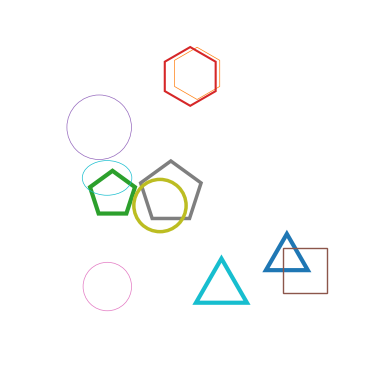[{"shape": "triangle", "thickness": 3, "radius": 0.31, "center": [0.745, 0.33]}, {"shape": "hexagon", "thickness": 0.5, "radius": 0.34, "center": [0.512, 0.809]}, {"shape": "pentagon", "thickness": 3, "radius": 0.31, "center": [0.292, 0.495]}, {"shape": "hexagon", "thickness": 1.5, "radius": 0.38, "center": [0.494, 0.801]}, {"shape": "circle", "thickness": 0.5, "radius": 0.42, "center": [0.258, 0.669]}, {"shape": "square", "thickness": 1, "radius": 0.29, "center": [0.792, 0.298]}, {"shape": "circle", "thickness": 0.5, "radius": 0.31, "center": [0.279, 0.256]}, {"shape": "pentagon", "thickness": 2.5, "radius": 0.41, "center": [0.444, 0.499]}, {"shape": "circle", "thickness": 2.5, "radius": 0.34, "center": [0.416, 0.466]}, {"shape": "triangle", "thickness": 3, "radius": 0.38, "center": [0.575, 0.252]}, {"shape": "oval", "thickness": 0.5, "radius": 0.32, "center": [0.278, 0.538]}]